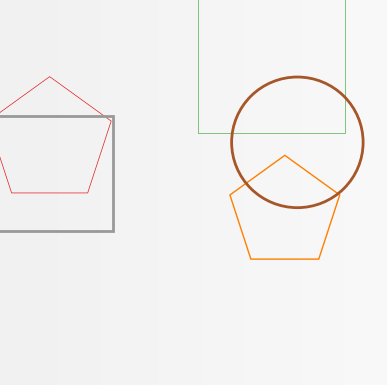[{"shape": "pentagon", "thickness": 0.5, "radius": 0.83, "center": [0.128, 0.634]}, {"shape": "square", "thickness": 0.5, "radius": 0.95, "center": [0.702, 0.845]}, {"shape": "pentagon", "thickness": 1, "radius": 0.74, "center": [0.735, 0.448]}, {"shape": "circle", "thickness": 2, "radius": 0.85, "center": [0.767, 0.63]}, {"shape": "square", "thickness": 2, "radius": 0.74, "center": [0.143, 0.549]}]